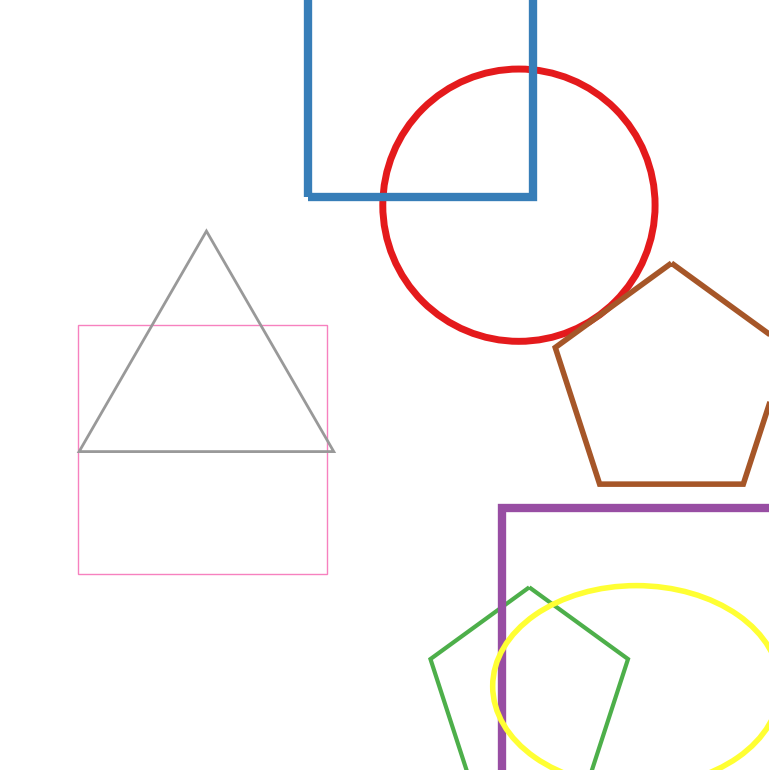[{"shape": "circle", "thickness": 2.5, "radius": 0.88, "center": [0.674, 0.734]}, {"shape": "square", "thickness": 3, "radius": 0.73, "center": [0.546, 0.89]}, {"shape": "pentagon", "thickness": 1.5, "radius": 0.67, "center": [0.687, 0.102]}, {"shape": "square", "thickness": 3, "radius": 0.93, "center": [0.838, 0.154]}, {"shape": "oval", "thickness": 2, "radius": 0.93, "center": [0.826, 0.109]}, {"shape": "pentagon", "thickness": 2, "radius": 0.79, "center": [0.872, 0.5]}, {"shape": "square", "thickness": 0.5, "radius": 0.81, "center": [0.263, 0.416]}, {"shape": "triangle", "thickness": 1, "radius": 0.95, "center": [0.268, 0.509]}]